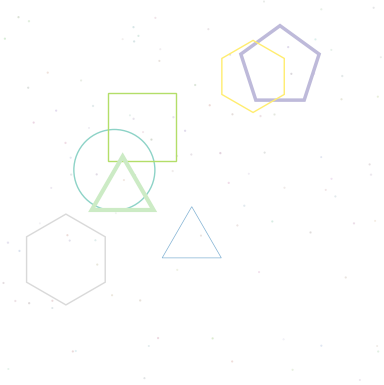[{"shape": "circle", "thickness": 1, "radius": 0.53, "center": [0.297, 0.558]}, {"shape": "pentagon", "thickness": 2.5, "radius": 0.53, "center": [0.727, 0.826]}, {"shape": "triangle", "thickness": 0.5, "radius": 0.44, "center": [0.498, 0.375]}, {"shape": "square", "thickness": 1, "radius": 0.44, "center": [0.368, 0.67]}, {"shape": "hexagon", "thickness": 1, "radius": 0.59, "center": [0.171, 0.326]}, {"shape": "triangle", "thickness": 3, "radius": 0.46, "center": [0.319, 0.501]}, {"shape": "hexagon", "thickness": 1, "radius": 0.47, "center": [0.657, 0.802]}]